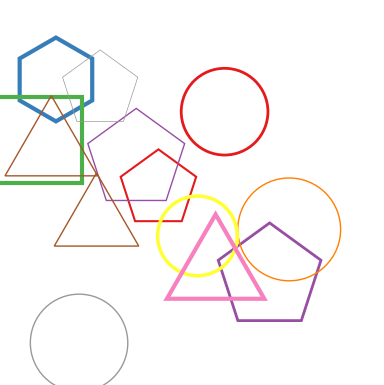[{"shape": "pentagon", "thickness": 1.5, "radius": 0.52, "center": [0.412, 0.509]}, {"shape": "circle", "thickness": 2, "radius": 0.56, "center": [0.583, 0.71]}, {"shape": "hexagon", "thickness": 3, "radius": 0.54, "center": [0.145, 0.794]}, {"shape": "square", "thickness": 3, "radius": 0.56, "center": [0.1, 0.637]}, {"shape": "pentagon", "thickness": 2, "radius": 0.7, "center": [0.7, 0.281]}, {"shape": "pentagon", "thickness": 1, "radius": 0.66, "center": [0.354, 0.586]}, {"shape": "circle", "thickness": 1, "radius": 0.67, "center": [0.751, 0.404]}, {"shape": "circle", "thickness": 2.5, "radius": 0.52, "center": [0.513, 0.387]}, {"shape": "triangle", "thickness": 1, "radius": 0.63, "center": [0.251, 0.424]}, {"shape": "triangle", "thickness": 1, "radius": 0.69, "center": [0.133, 0.613]}, {"shape": "triangle", "thickness": 3, "radius": 0.73, "center": [0.56, 0.297]}, {"shape": "circle", "thickness": 1, "radius": 0.63, "center": [0.205, 0.109]}, {"shape": "pentagon", "thickness": 0.5, "radius": 0.51, "center": [0.26, 0.767]}]